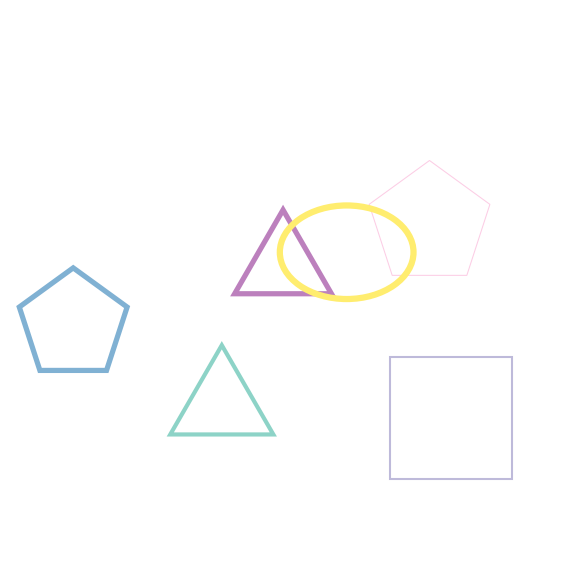[{"shape": "triangle", "thickness": 2, "radius": 0.52, "center": [0.384, 0.298]}, {"shape": "square", "thickness": 1, "radius": 0.53, "center": [0.781, 0.275]}, {"shape": "pentagon", "thickness": 2.5, "radius": 0.49, "center": [0.127, 0.437]}, {"shape": "pentagon", "thickness": 0.5, "radius": 0.55, "center": [0.744, 0.611]}, {"shape": "triangle", "thickness": 2.5, "radius": 0.48, "center": [0.49, 0.539]}, {"shape": "oval", "thickness": 3, "radius": 0.58, "center": [0.6, 0.562]}]